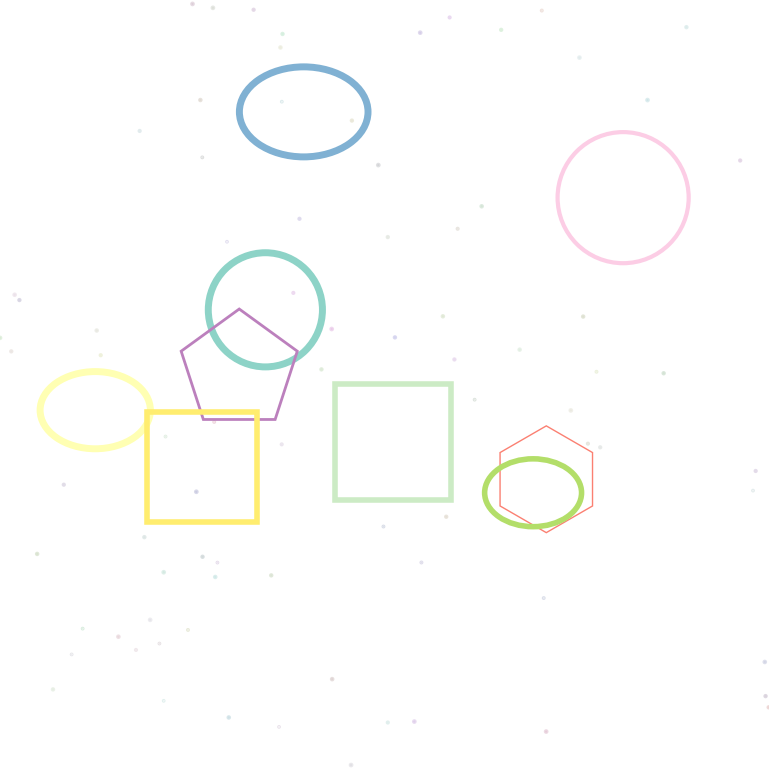[{"shape": "circle", "thickness": 2.5, "radius": 0.37, "center": [0.345, 0.598]}, {"shape": "oval", "thickness": 2.5, "radius": 0.36, "center": [0.124, 0.467]}, {"shape": "hexagon", "thickness": 0.5, "radius": 0.35, "center": [0.709, 0.378]}, {"shape": "oval", "thickness": 2.5, "radius": 0.42, "center": [0.394, 0.855]}, {"shape": "oval", "thickness": 2, "radius": 0.31, "center": [0.692, 0.36]}, {"shape": "circle", "thickness": 1.5, "radius": 0.43, "center": [0.809, 0.743]}, {"shape": "pentagon", "thickness": 1, "radius": 0.4, "center": [0.311, 0.519]}, {"shape": "square", "thickness": 2, "radius": 0.38, "center": [0.51, 0.426]}, {"shape": "square", "thickness": 2, "radius": 0.36, "center": [0.263, 0.393]}]